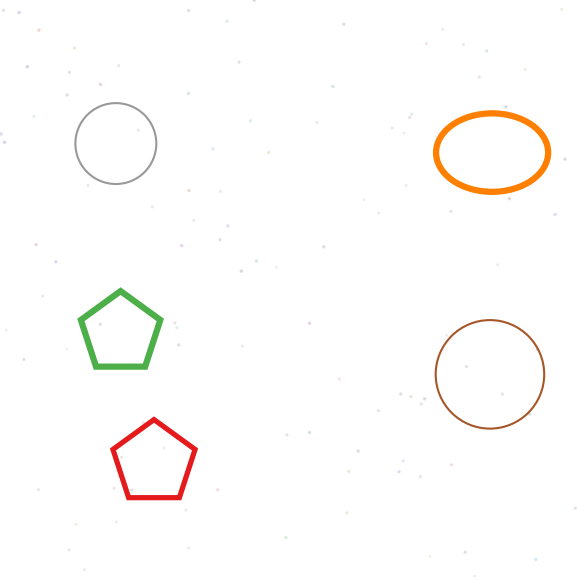[{"shape": "pentagon", "thickness": 2.5, "radius": 0.37, "center": [0.267, 0.198]}, {"shape": "pentagon", "thickness": 3, "radius": 0.36, "center": [0.209, 0.423]}, {"shape": "oval", "thickness": 3, "radius": 0.49, "center": [0.852, 0.735]}, {"shape": "circle", "thickness": 1, "radius": 0.47, "center": [0.848, 0.351]}, {"shape": "circle", "thickness": 1, "radius": 0.35, "center": [0.201, 0.751]}]